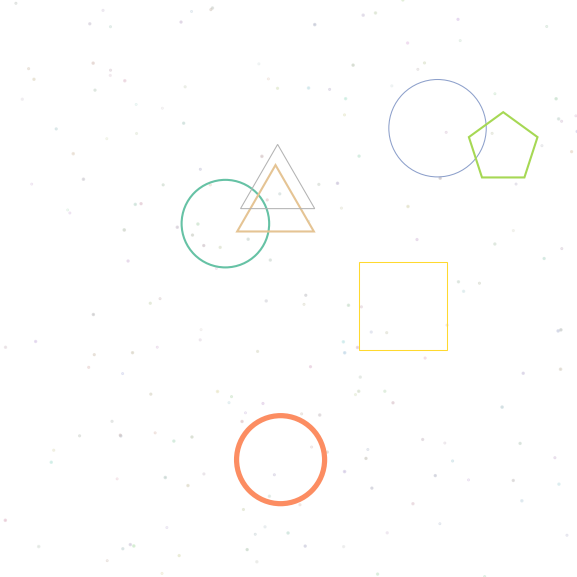[{"shape": "circle", "thickness": 1, "radius": 0.38, "center": [0.39, 0.612]}, {"shape": "circle", "thickness": 2.5, "radius": 0.38, "center": [0.486, 0.203]}, {"shape": "circle", "thickness": 0.5, "radius": 0.42, "center": [0.758, 0.777]}, {"shape": "pentagon", "thickness": 1, "radius": 0.31, "center": [0.871, 0.742]}, {"shape": "square", "thickness": 0.5, "radius": 0.38, "center": [0.698, 0.47]}, {"shape": "triangle", "thickness": 1, "radius": 0.38, "center": [0.477, 0.637]}, {"shape": "triangle", "thickness": 0.5, "radius": 0.37, "center": [0.481, 0.675]}]